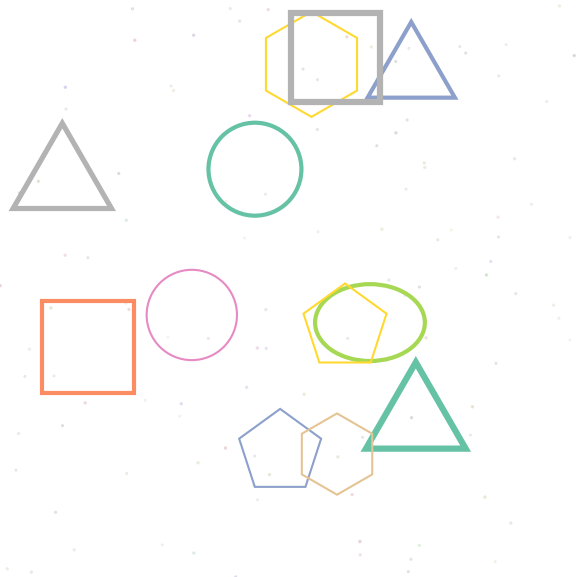[{"shape": "circle", "thickness": 2, "radius": 0.4, "center": [0.441, 0.706]}, {"shape": "triangle", "thickness": 3, "radius": 0.5, "center": [0.72, 0.272]}, {"shape": "square", "thickness": 2, "radius": 0.4, "center": [0.153, 0.398]}, {"shape": "triangle", "thickness": 2, "radius": 0.44, "center": [0.712, 0.874]}, {"shape": "pentagon", "thickness": 1, "radius": 0.37, "center": [0.485, 0.216]}, {"shape": "circle", "thickness": 1, "radius": 0.39, "center": [0.332, 0.454]}, {"shape": "oval", "thickness": 2, "radius": 0.48, "center": [0.641, 0.441]}, {"shape": "hexagon", "thickness": 1, "radius": 0.46, "center": [0.539, 0.888]}, {"shape": "pentagon", "thickness": 1, "radius": 0.38, "center": [0.597, 0.433]}, {"shape": "hexagon", "thickness": 1, "radius": 0.35, "center": [0.584, 0.213]}, {"shape": "triangle", "thickness": 2.5, "radius": 0.49, "center": [0.108, 0.687]}, {"shape": "square", "thickness": 3, "radius": 0.38, "center": [0.581, 0.899]}]